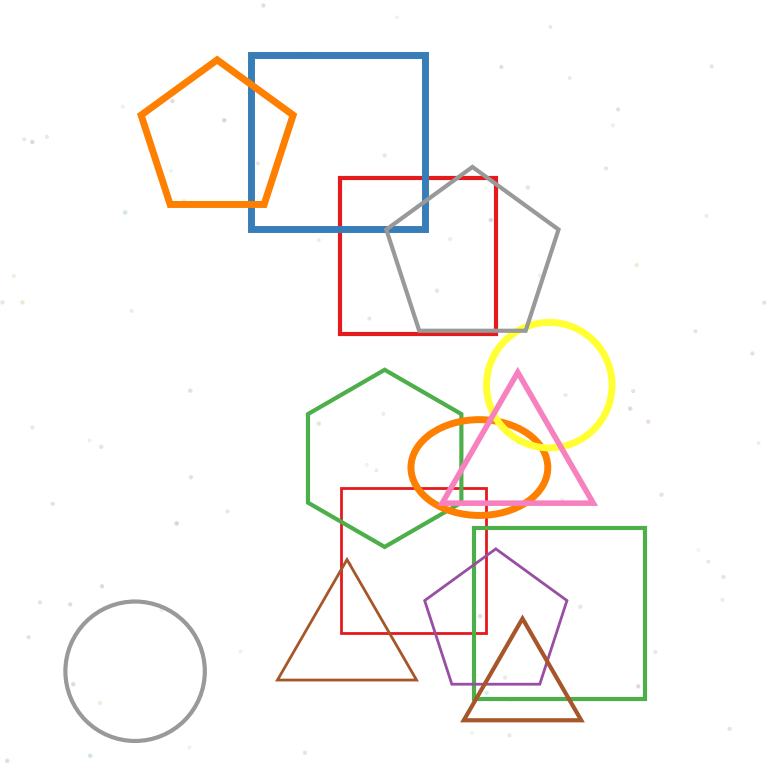[{"shape": "square", "thickness": 1, "radius": 0.47, "center": [0.537, 0.272]}, {"shape": "square", "thickness": 1.5, "radius": 0.51, "center": [0.543, 0.668]}, {"shape": "square", "thickness": 2.5, "radius": 0.56, "center": [0.439, 0.816]}, {"shape": "square", "thickness": 1.5, "radius": 0.55, "center": [0.726, 0.203]}, {"shape": "hexagon", "thickness": 1.5, "radius": 0.58, "center": [0.5, 0.405]}, {"shape": "pentagon", "thickness": 1, "radius": 0.49, "center": [0.644, 0.19]}, {"shape": "pentagon", "thickness": 2.5, "radius": 0.52, "center": [0.282, 0.818]}, {"shape": "oval", "thickness": 2.5, "radius": 0.44, "center": [0.623, 0.393]}, {"shape": "circle", "thickness": 2.5, "radius": 0.41, "center": [0.713, 0.5]}, {"shape": "triangle", "thickness": 1.5, "radius": 0.44, "center": [0.679, 0.109]}, {"shape": "triangle", "thickness": 1, "radius": 0.52, "center": [0.451, 0.169]}, {"shape": "triangle", "thickness": 2, "radius": 0.57, "center": [0.672, 0.403]}, {"shape": "pentagon", "thickness": 1.5, "radius": 0.59, "center": [0.614, 0.666]}, {"shape": "circle", "thickness": 1.5, "radius": 0.45, "center": [0.175, 0.128]}]